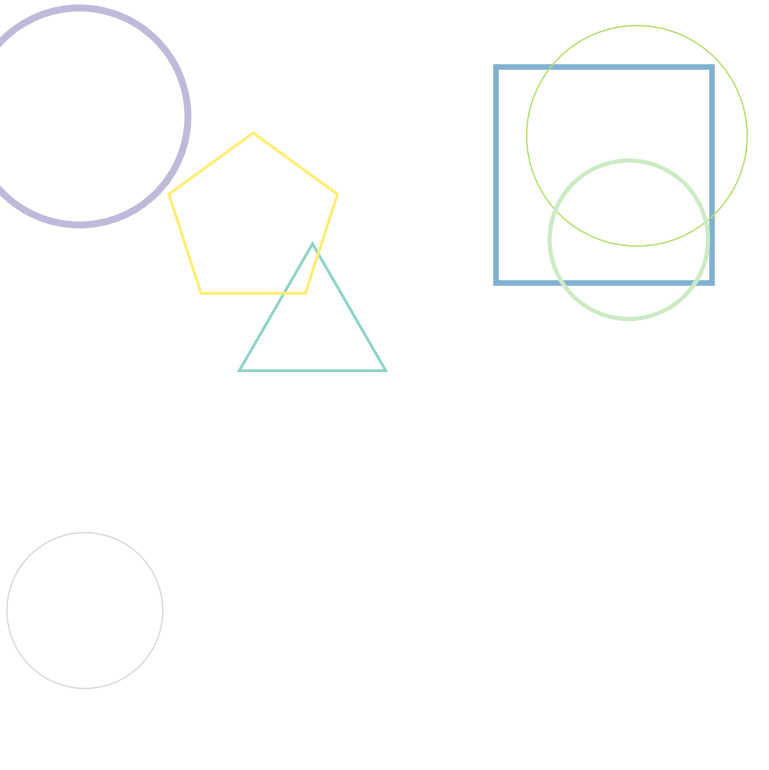[{"shape": "triangle", "thickness": 1, "radius": 0.55, "center": [0.406, 0.573]}, {"shape": "circle", "thickness": 2.5, "radius": 0.7, "center": [0.103, 0.849]}, {"shape": "square", "thickness": 2, "radius": 0.7, "center": [0.784, 0.772]}, {"shape": "circle", "thickness": 0.5, "radius": 0.72, "center": [0.827, 0.824]}, {"shape": "circle", "thickness": 0.5, "radius": 0.51, "center": [0.11, 0.207]}, {"shape": "circle", "thickness": 1.5, "radius": 0.51, "center": [0.817, 0.689]}, {"shape": "pentagon", "thickness": 1, "radius": 0.58, "center": [0.329, 0.712]}]